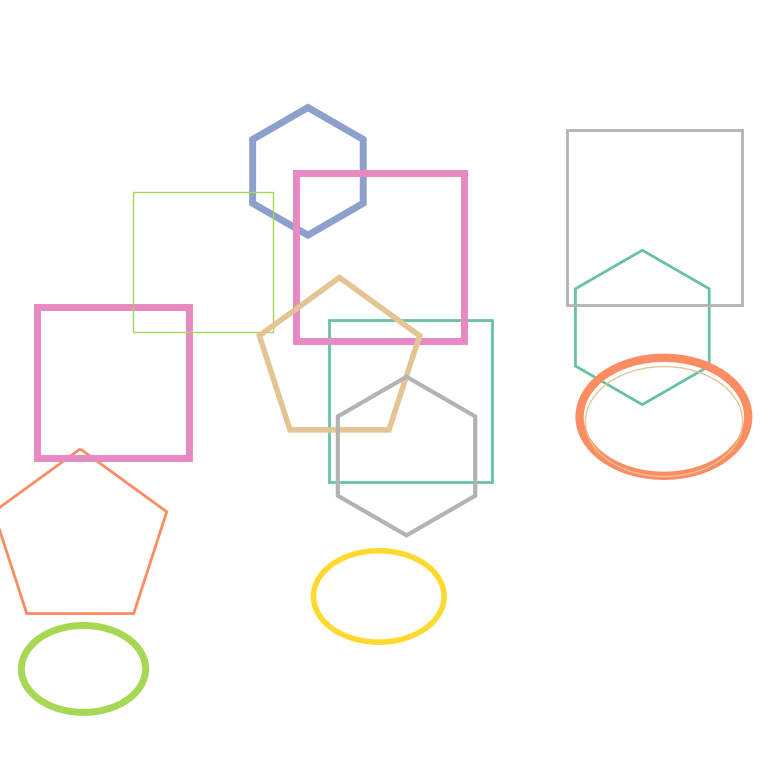[{"shape": "hexagon", "thickness": 1, "radius": 0.5, "center": [0.834, 0.575]}, {"shape": "square", "thickness": 1, "radius": 0.53, "center": [0.533, 0.479]}, {"shape": "oval", "thickness": 3, "radius": 0.55, "center": [0.862, 0.459]}, {"shape": "pentagon", "thickness": 1, "radius": 0.59, "center": [0.104, 0.299]}, {"shape": "hexagon", "thickness": 2.5, "radius": 0.41, "center": [0.4, 0.777]}, {"shape": "square", "thickness": 2.5, "radius": 0.49, "center": [0.147, 0.504]}, {"shape": "square", "thickness": 2.5, "radius": 0.54, "center": [0.493, 0.666]}, {"shape": "square", "thickness": 0.5, "radius": 0.45, "center": [0.264, 0.66]}, {"shape": "oval", "thickness": 2.5, "radius": 0.4, "center": [0.108, 0.131]}, {"shape": "oval", "thickness": 2, "radius": 0.42, "center": [0.492, 0.225]}, {"shape": "oval", "thickness": 0.5, "radius": 0.51, "center": [0.862, 0.453]}, {"shape": "pentagon", "thickness": 2, "radius": 0.55, "center": [0.441, 0.53]}, {"shape": "hexagon", "thickness": 1.5, "radius": 0.51, "center": [0.528, 0.408]}, {"shape": "square", "thickness": 1, "radius": 0.57, "center": [0.85, 0.717]}]